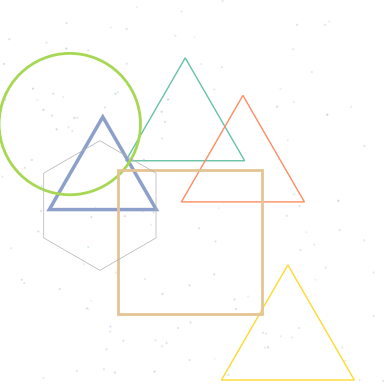[{"shape": "triangle", "thickness": 1, "radius": 0.89, "center": [0.481, 0.672]}, {"shape": "triangle", "thickness": 1, "radius": 0.92, "center": [0.631, 0.568]}, {"shape": "triangle", "thickness": 2.5, "radius": 0.8, "center": [0.267, 0.536]}, {"shape": "circle", "thickness": 2, "radius": 0.92, "center": [0.181, 0.678]}, {"shape": "triangle", "thickness": 1, "radius": 1.0, "center": [0.748, 0.113]}, {"shape": "square", "thickness": 2, "radius": 0.94, "center": [0.493, 0.372]}, {"shape": "hexagon", "thickness": 0.5, "radius": 0.84, "center": [0.259, 0.466]}]